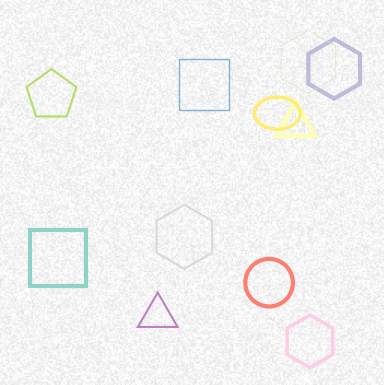[{"shape": "square", "thickness": 3, "radius": 0.36, "center": [0.151, 0.33]}, {"shape": "triangle", "thickness": 3, "radius": 0.29, "center": [0.768, 0.676]}, {"shape": "hexagon", "thickness": 3, "radius": 0.39, "center": [0.868, 0.821]}, {"shape": "circle", "thickness": 3, "radius": 0.31, "center": [0.699, 0.266]}, {"shape": "square", "thickness": 1, "radius": 0.33, "center": [0.53, 0.782]}, {"shape": "pentagon", "thickness": 1.5, "radius": 0.34, "center": [0.134, 0.753]}, {"shape": "hexagon", "thickness": 2.5, "radius": 0.34, "center": [0.805, 0.113]}, {"shape": "hexagon", "thickness": 1.5, "radius": 0.42, "center": [0.479, 0.385]}, {"shape": "triangle", "thickness": 1.5, "radius": 0.3, "center": [0.41, 0.181]}, {"shape": "hexagon", "thickness": 0.5, "radius": 0.41, "center": [0.801, 0.839]}, {"shape": "oval", "thickness": 2.5, "radius": 0.3, "center": [0.72, 0.706]}]